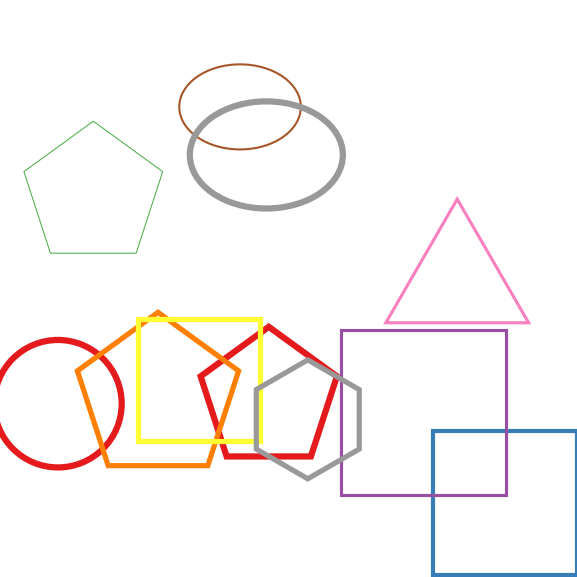[{"shape": "pentagon", "thickness": 3, "radius": 0.62, "center": [0.465, 0.309]}, {"shape": "circle", "thickness": 3, "radius": 0.55, "center": [0.1, 0.3]}, {"shape": "square", "thickness": 2, "radius": 0.62, "center": [0.875, 0.129]}, {"shape": "pentagon", "thickness": 0.5, "radius": 0.63, "center": [0.162, 0.663]}, {"shape": "square", "thickness": 1.5, "radius": 0.71, "center": [0.733, 0.284]}, {"shape": "pentagon", "thickness": 2.5, "radius": 0.73, "center": [0.274, 0.312]}, {"shape": "square", "thickness": 2.5, "radius": 0.53, "center": [0.345, 0.341]}, {"shape": "oval", "thickness": 1, "radius": 0.53, "center": [0.416, 0.814]}, {"shape": "triangle", "thickness": 1.5, "radius": 0.71, "center": [0.792, 0.512]}, {"shape": "hexagon", "thickness": 2.5, "radius": 0.51, "center": [0.533, 0.273]}, {"shape": "oval", "thickness": 3, "radius": 0.66, "center": [0.461, 0.731]}]